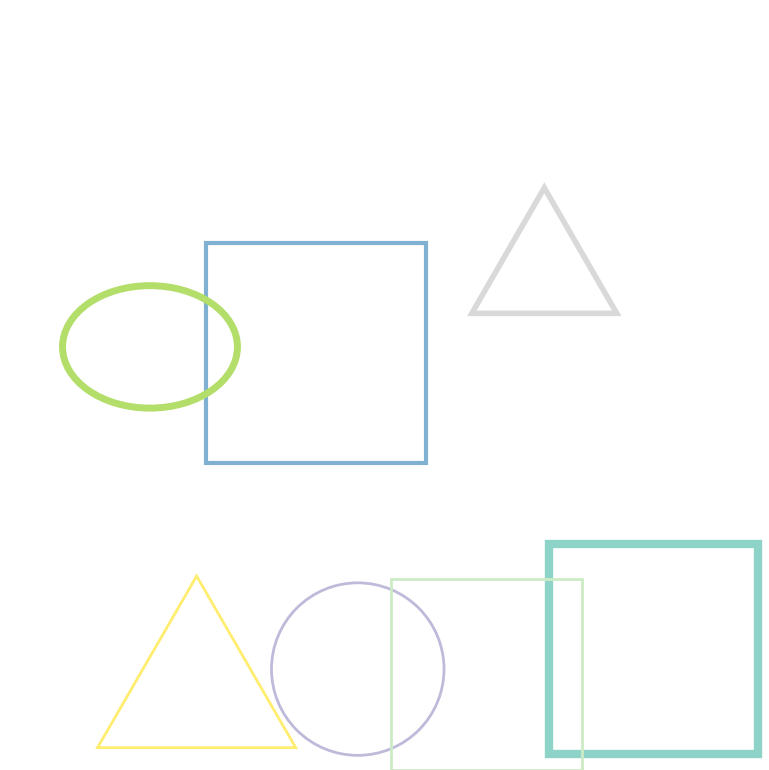[{"shape": "square", "thickness": 3, "radius": 0.68, "center": [0.848, 0.157]}, {"shape": "circle", "thickness": 1, "radius": 0.56, "center": [0.465, 0.131]}, {"shape": "square", "thickness": 1.5, "radius": 0.71, "center": [0.411, 0.541]}, {"shape": "oval", "thickness": 2.5, "radius": 0.57, "center": [0.195, 0.55]}, {"shape": "triangle", "thickness": 2, "radius": 0.54, "center": [0.707, 0.647]}, {"shape": "square", "thickness": 1, "radius": 0.62, "center": [0.632, 0.124]}, {"shape": "triangle", "thickness": 1, "radius": 0.74, "center": [0.255, 0.103]}]